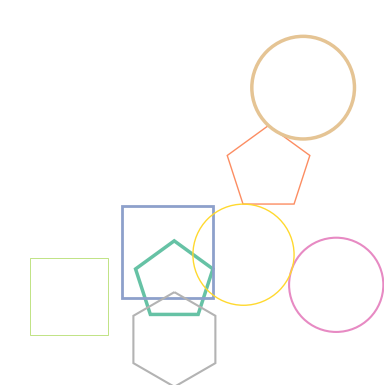[{"shape": "pentagon", "thickness": 2.5, "radius": 0.53, "center": [0.453, 0.269]}, {"shape": "pentagon", "thickness": 1, "radius": 0.56, "center": [0.697, 0.561]}, {"shape": "square", "thickness": 2, "radius": 0.59, "center": [0.435, 0.345]}, {"shape": "circle", "thickness": 1.5, "radius": 0.61, "center": [0.873, 0.26]}, {"shape": "square", "thickness": 0.5, "radius": 0.5, "center": [0.179, 0.231]}, {"shape": "circle", "thickness": 1, "radius": 0.66, "center": [0.632, 0.338]}, {"shape": "circle", "thickness": 2.5, "radius": 0.67, "center": [0.787, 0.772]}, {"shape": "hexagon", "thickness": 1.5, "radius": 0.61, "center": [0.453, 0.118]}]